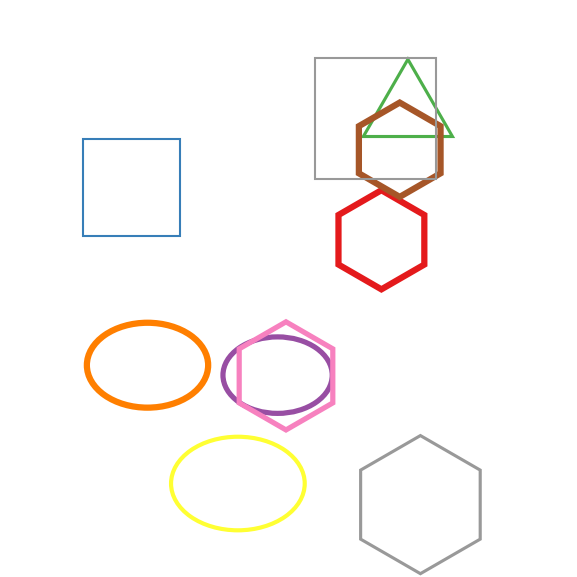[{"shape": "hexagon", "thickness": 3, "radius": 0.43, "center": [0.66, 0.584]}, {"shape": "square", "thickness": 1, "radius": 0.42, "center": [0.228, 0.674]}, {"shape": "triangle", "thickness": 1.5, "radius": 0.45, "center": [0.706, 0.807]}, {"shape": "oval", "thickness": 2.5, "radius": 0.47, "center": [0.481, 0.35]}, {"shape": "oval", "thickness": 3, "radius": 0.53, "center": [0.255, 0.367]}, {"shape": "oval", "thickness": 2, "radius": 0.58, "center": [0.412, 0.162]}, {"shape": "hexagon", "thickness": 3, "radius": 0.41, "center": [0.692, 0.74]}, {"shape": "hexagon", "thickness": 2.5, "radius": 0.47, "center": [0.495, 0.348]}, {"shape": "square", "thickness": 1, "radius": 0.52, "center": [0.65, 0.794]}, {"shape": "hexagon", "thickness": 1.5, "radius": 0.6, "center": [0.728, 0.125]}]